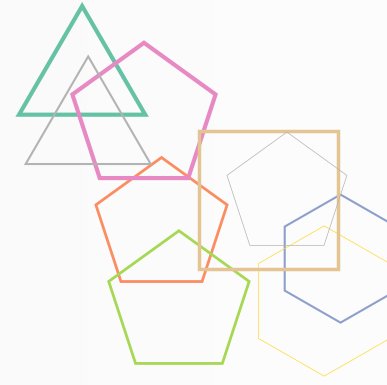[{"shape": "triangle", "thickness": 3, "radius": 0.94, "center": [0.212, 0.796]}, {"shape": "pentagon", "thickness": 2, "radius": 0.89, "center": [0.417, 0.413]}, {"shape": "hexagon", "thickness": 1.5, "radius": 0.83, "center": [0.879, 0.328]}, {"shape": "pentagon", "thickness": 3, "radius": 0.97, "center": [0.372, 0.695]}, {"shape": "pentagon", "thickness": 2, "radius": 0.95, "center": [0.462, 0.21]}, {"shape": "hexagon", "thickness": 0.5, "radius": 0.98, "center": [0.837, 0.218]}, {"shape": "square", "thickness": 2.5, "radius": 0.9, "center": [0.693, 0.481]}, {"shape": "triangle", "thickness": 1.5, "radius": 0.93, "center": [0.228, 0.667]}, {"shape": "pentagon", "thickness": 0.5, "radius": 0.81, "center": [0.74, 0.494]}]